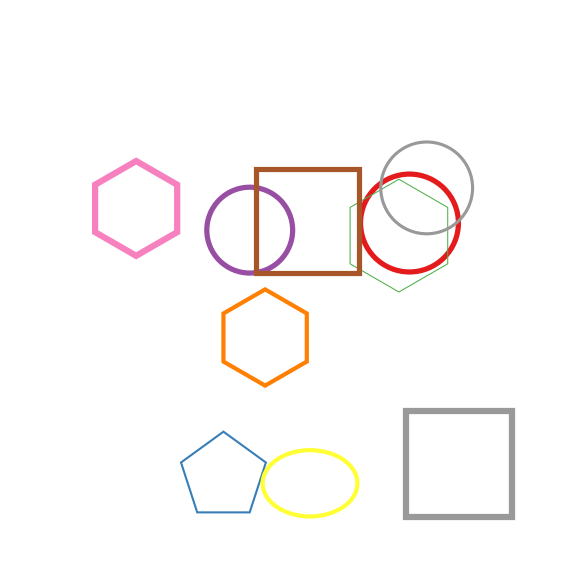[{"shape": "circle", "thickness": 2.5, "radius": 0.42, "center": [0.709, 0.613]}, {"shape": "pentagon", "thickness": 1, "radius": 0.39, "center": [0.387, 0.174]}, {"shape": "hexagon", "thickness": 0.5, "radius": 0.49, "center": [0.691, 0.591]}, {"shape": "circle", "thickness": 2.5, "radius": 0.37, "center": [0.432, 0.601]}, {"shape": "hexagon", "thickness": 2, "radius": 0.42, "center": [0.459, 0.415]}, {"shape": "oval", "thickness": 2, "radius": 0.41, "center": [0.537, 0.162]}, {"shape": "square", "thickness": 2.5, "radius": 0.45, "center": [0.532, 0.616]}, {"shape": "hexagon", "thickness": 3, "radius": 0.41, "center": [0.236, 0.638]}, {"shape": "circle", "thickness": 1.5, "radius": 0.4, "center": [0.739, 0.674]}, {"shape": "square", "thickness": 3, "radius": 0.46, "center": [0.795, 0.196]}]